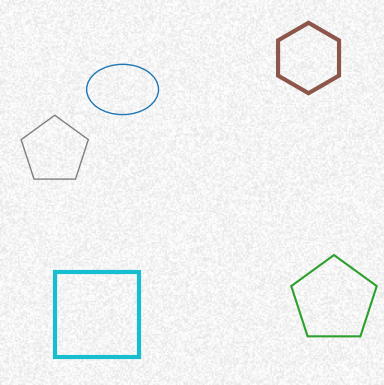[{"shape": "oval", "thickness": 1, "radius": 0.47, "center": [0.318, 0.768]}, {"shape": "pentagon", "thickness": 1.5, "radius": 0.58, "center": [0.868, 0.221]}, {"shape": "hexagon", "thickness": 3, "radius": 0.46, "center": [0.801, 0.849]}, {"shape": "pentagon", "thickness": 1, "radius": 0.46, "center": [0.142, 0.609]}, {"shape": "square", "thickness": 3, "radius": 0.55, "center": [0.252, 0.183]}]